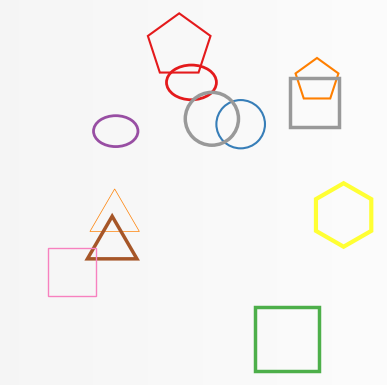[{"shape": "pentagon", "thickness": 1.5, "radius": 0.43, "center": [0.462, 0.88]}, {"shape": "oval", "thickness": 2, "radius": 0.32, "center": [0.494, 0.786]}, {"shape": "circle", "thickness": 1.5, "radius": 0.31, "center": [0.621, 0.677]}, {"shape": "square", "thickness": 2.5, "radius": 0.42, "center": [0.741, 0.12]}, {"shape": "oval", "thickness": 2, "radius": 0.29, "center": [0.299, 0.659]}, {"shape": "pentagon", "thickness": 1.5, "radius": 0.29, "center": [0.818, 0.791]}, {"shape": "triangle", "thickness": 0.5, "radius": 0.37, "center": [0.296, 0.436]}, {"shape": "hexagon", "thickness": 3, "radius": 0.41, "center": [0.887, 0.442]}, {"shape": "triangle", "thickness": 2.5, "radius": 0.37, "center": [0.289, 0.365]}, {"shape": "square", "thickness": 1, "radius": 0.31, "center": [0.186, 0.294]}, {"shape": "square", "thickness": 2.5, "radius": 0.31, "center": [0.812, 0.734]}, {"shape": "circle", "thickness": 2.5, "radius": 0.34, "center": [0.547, 0.691]}]